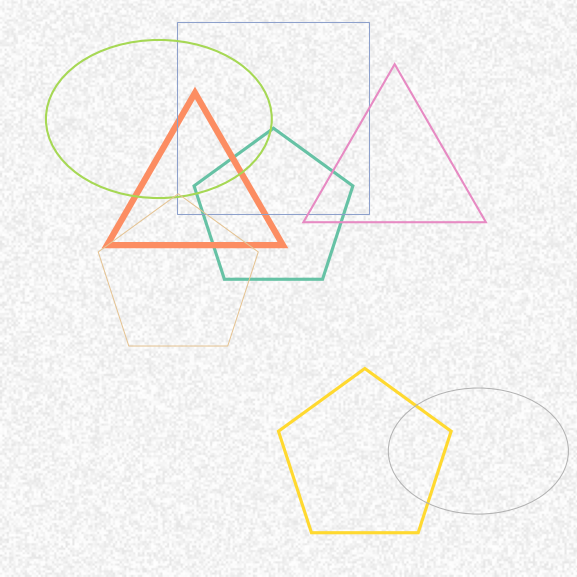[{"shape": "pentagon", "thickness": 1.5, "radius": 0.72, "center": [0.474, 0.633]}, {"shape": "triangle", "thickness": 3, "radius": 0.88, "center": [0.338, 0.663]}, {"shape": "square", "thickness": 0.5, "radius": 0.83, "center": [0.473, 0.795]}, {"shape": "triangle", "thickness": 1, "radius": 0.91, "center": [0.683, 0.706]}, {"shape": "oval", "thickness": 1, "radius": 0.98, "center": [0.275, 0.793]}, {"shape": "pentagon", "thickness": 1.5, "radius": 0.79, "center": [0.632, 0.204]}, {"shape": "pentagon", "thickness": 0.5, "radius": 0.73, "center": [0.309, 0.518]}, {"shape": "oval", "thickness": 0.5, "radius": 0.78, "center": [0.828, 0.218]}]